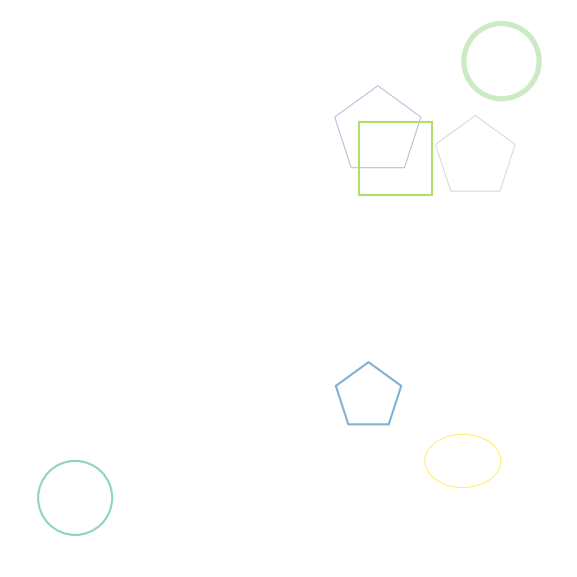[{"shape": "circle", "thickness": 1, "radius": 0.32, "center": [0.13, 0.137]}, {"shape": "pentagon", "thickness": 0.5, "radius": 0.39, "center": [0.654, 0.772]}, {"shape": "pentagon", "thickness": 1, "radius": 0.3, "center": [0.638, 0.313]}, {"shape": "square", "thickness": 1, "radius": 0.32, "center": [0.685, 0.725]}, {"shape": "pentagon", "thickness": 0.5, "radius": 0.36, "center": [0.823, 0.727]}, {"shape": "circle", "thickness": 2.5, "radius": 0.33, "center": [0.868, 0.893]}, {"shape": "oval", "thickness": 0.5, "radius": 0.33, "center": [0.801, 0.201]}]